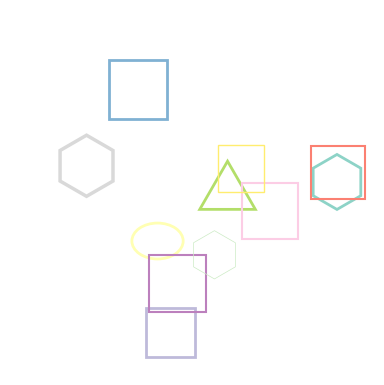[{"shape": "hexagon", "thickness": 2, "radius": 0.36, "center": [0.875, 0.527]}, {"shape": "oval", "thickness": 2, "radius": 0.33, "center": [0.409, 0.374]}, {"shape": "square", "thickness": 2, "radius": 0.32, "center": [0.442, 0.135]}, {"shape": "square", "thickness": 1.5, "radius": 0.35, "center": [0.878, 0.552]}, {"shape": "square", "thickness": 2, "radius": 0.38, "center": [0.359, 0.768]}, {"shape": "triangle", "thickness": 2, "radius": 0.42, "center": [0.591, 0.498]}, {"shape": "square", "thickness": 1.5, "radius": 0.36, "center": [0.701, 0.451]}, {"shape": "hexagon", "thickness": 2.5, "radius": 0.4, "center": [0.225, 0.569]}, {"shape": "square", "thickness": 1.5, "radius": 0.37, "center": [0.461, 0.264]}, {"shape": "hexagon", "thickness": 0.5, "radius": 0.31, "center": [0.557, 0.338]}, {"shape": "square", "thickness": 1, "radius": 0.3, "center": [0.627, 0.562]}]